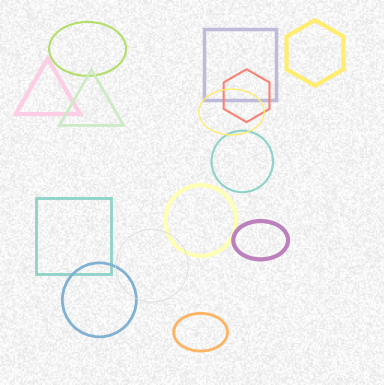[{"shape": "square", "thickness": 2, "radius": 0.49, "center": [0.191, 0.387]}, {"shape": "circle", "thickness": 1.5, "radius": 0.4, "center": [0.629, 0.581]}, {"shape": "circle", "thickness": 3, "radius": 0.46, "center": [0.521, 0.427]}, {"shape": "square", "thickness": 2.5, "radius": 0.47, "center": [0.623, 0.833]}, {"shape": "hexagon", "thickness": 1.5, "radius": 0.34, "center": [0.64, 0.752]}, {"shape": "circle", "thickness": 2, "radius": 0.48, "center": [0.258, 0.221]}, {"shape": "oval", "thickness": 2, "radius": 0.35, "center": [0.521, 0.137]}, {"shape": "oval", "thickness": 1.5, "radius": 0.5, "center": [0.227, 0.873]}, {"shape": "triangle", "thickness": 3, "radius": 0.48, "center": [0.124, 0.752]}, {"shape": "circle", "thickness": 0.5, "radius": 0.47, "center": [0.395, 0.31]}, {"shape": "oval", "thickness": 3, "radius": 0.36, "center": [0.677, 0.376]}, {"shape": "triangle", "thickness": 2, "radius": 0.48, "center": [0.238, 0.722]}, {"shape": "hexagon", "thickness": 3, "radius": 0.43, "center": [0.818, 0.863]}, {"shape": "oval", "thickness": 1, "radius": 0.43, "center": [0.601, 0.709]}]